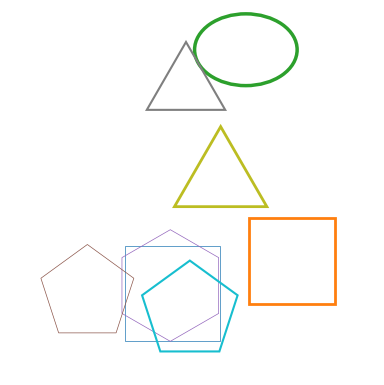[{"shape": "square", "thickness": 0.5, "radius": 0.61, "center": [0.448, 0.238]}, {"shape": "square", "thickness": 2, "radius": 0.56, "center": [0.759, 0.323]}, {"shape": "oval", "thickness": 2.5, "radius": 0.67, "center": [0.639, 0.871]}, {"shape": "hexagon", "thickness": 0.5, "radius": 0.72, "center": [0.442, 0.258]}, {"shape": "pentagon", "thickness": 0.5, "radius": 0.63, "center": [0.227, 0.238]}, {"shape": "triangle", "thickness": 1.5, "radius": 0.59, "center": [0.483, 0.773]}, {"shape": "triangle", "thickness": 2, "radius": 0.69, "center": [0.573, 0.533]}, {"shape": "pentagon", "thickness": 1.5, "radius": 0.65, "center": [0.493, 0.193]}]